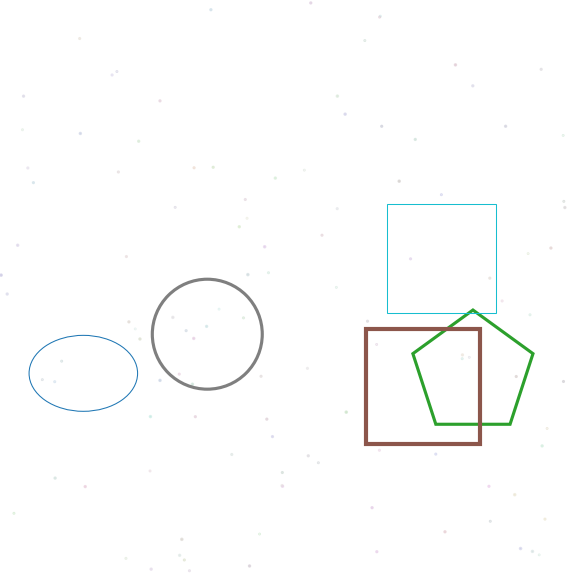[{"shape": "oval", "thickness": 0.5, "radius": 0.47, "center": [0.144, 0.353]}, {"shape": "pentagon", "thickness": 1.5, "radius": 0.55, "center": [0.819, 0.353]}, {"shape": "square", "thickness": 2, "radius": 0.5, "center": [0.732, 0.329]}, {"shape": "circle", "thickness": 1.5, "radius": 0.48, "center": [0.359, 0.42]}, {"shape": "square", "thickness": 0.5, "radius": 0.47, "center": [0.764, 0.551]}]